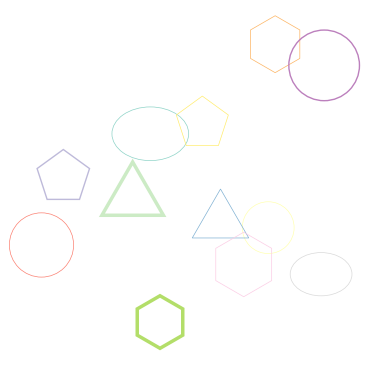[{"shape": "oval", "thickness": 0.5, "radius": 0.5, "center": [0.39, 0.653]}, {"shape": "circle", "thickness": 0.5, "radius": 0.34, "center": [0.697, 0.409]}, {"shape": "pentagon", "thickness": 1, "radius": 0.36, "center": [0.164, 0.54]}, {"shape": "circle", "thickness": 0.5, "radius": 0.42, "center": [0.108, 0.364]}, {"shape": "triangle", "thickness": 0.5, "radius": 0.42, "center": [0.573, 0.424]}, {"shape": "hexagon", "thickness": 0.5, "radius": 0.37, "center": [0.715, 0.885]}, {"shape": "hexagon", "thickness": 2.5, "radius": 0.34, "center": [0.416, 0.164]}, {"shape": "hexagon", "thickness": 0.5, "radius": 0.42, "center": [0.633, 0.313]}, {"shape": "oval", "thickness": 0.5, "radius": 0.4, "center": [0.834, 0.288]}, {"shape": "circle", "thickness": 1, "radius": 0.46, "center": [0.842, 0.83]}, {"shape": "triangle", "thickness": 2.5, "radius": 0.46, "center": [0.345, 0.487]}, {"shape": "pentagon", "thickness": 0.5, "radius": 0.36, "center": [0.526, 0.679]}]